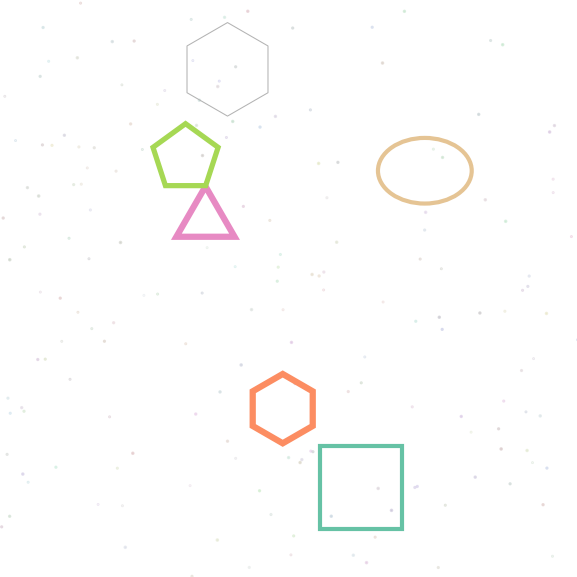[{"shape": "square", "thickness": 2, "radius": 0.36, "center": [0.625, 0.155]}, {"shape": "hexagon", "thickness": 3, "radius": 0.3, "center": [0.49, 0.292]}, {"shape": "triangle", "thickness": 3, "radius": 0.29, "center": [0.356, 0.618]}, {"shape": "pentagon", "thickness": 2.5, "radius": 0.3, "center": [0.321, 0.726]}, {"shape": "oval", "thickness": 2, "radius": 0.41, "center": [0.736, 0.703]}, {"shape": "hexagon", "thickness": 0.5, "radius": 0.4, "center": [0.394, 0.879]}]